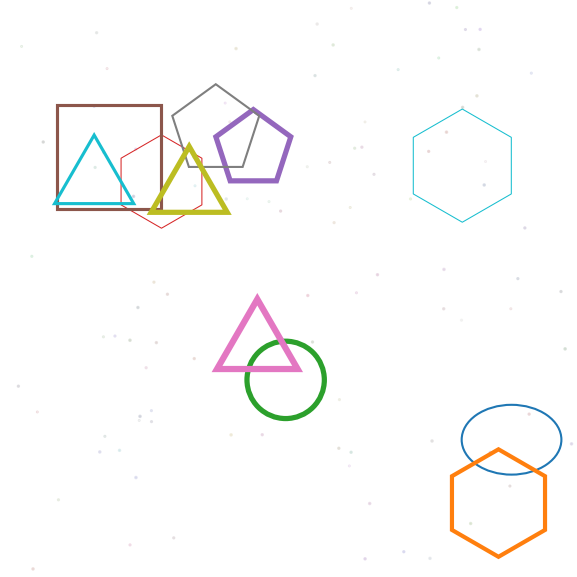[{"shape": "oval", "thickness": 1, "radius": 0.43, "center": [0.886, 0.238]}, {"shape": "hexagon", "thickness": 2, "radius": 0.47, "center": [0.863, 0.128]}, {"shape": "circle", "thickness": 2.5, "radius": 0.33, "center": [0.495, 0.341]}, {"shape": "hexagon", "thickness": 0.5, "radius": 0.4, "center": [0.28, 0.685]}, {"shape": "pentagon", "thickness": 2.5, "radius": 0.34, "center": [0.439, 0.741]}, {"shape": "square", "thickness": 1.5, "radius": 0.45, "center": [0.189, 0.727]}, {"shape": "triangle", "thickness": 3, "radius": 0.4, "center": [0.446, 0.4]}, {"shape": "pentagon", "thickness": 1, "radius": 0.4, "center": [0.374, 0.774]}, {"shape": "triangle", "thickness": 2.5, "radius": 0.38, "center": [0.328, 0.669]}, {"shape": "hexagon", "thickness": 0.5, "radius": 0.49, "center": [0.801, 0.712]}, {"shape": "triangle", "thickness": 1.5, "radius": 0.4, "center": [0.163, 0.686]}]